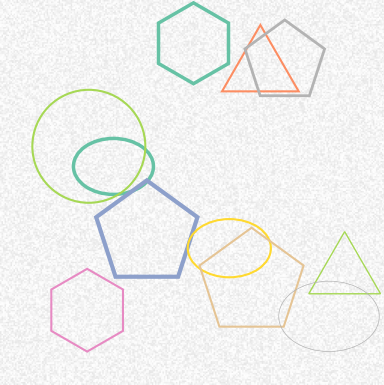[{"shape": "hexagon", "thickness": 2.5, "radius": 0.52, "center": [0.503, 0.888]}, {"shape": "oval", "thickness": 2.5, "radius": 0.52, "center": [0.295, 0.568]}, {"shape": "triangle", "thickness": 1.5, "radius": 0.57, "center": [0.676, 0.82]}, {"shape": "pentagon", "thickness": 3, "radius": 0.69, "center": [0.381, 0.393]}, {"shape": "hexagon", "thickness": 1.5, "radius": 0.54, "center": [0.226, 0.194]}, {"shape": "triangle", "thickness": 1, "radius": 0.54, "center": [0.895, 0.291]}, {"shape": "circle", "thickness": 1.5, "radius": 0.73, "center": [0.231, 0.62]}, {"shape": "oval", "thickness": 1.5, "radius": 0.54, "center": [0.596, 0.355]}, {"shape": "pentagon", "thickness": 1.5, "radius": 0.71, "center": [0.653, 0.266]}, {"shape": "oval", "thickness": 0.5, "radius": 0.65, "center": [0.855, 0.178]}, {"shape": "pentagon", "thickness": 2, "radius": 0.54, "center": [0.74, 0.839]}]